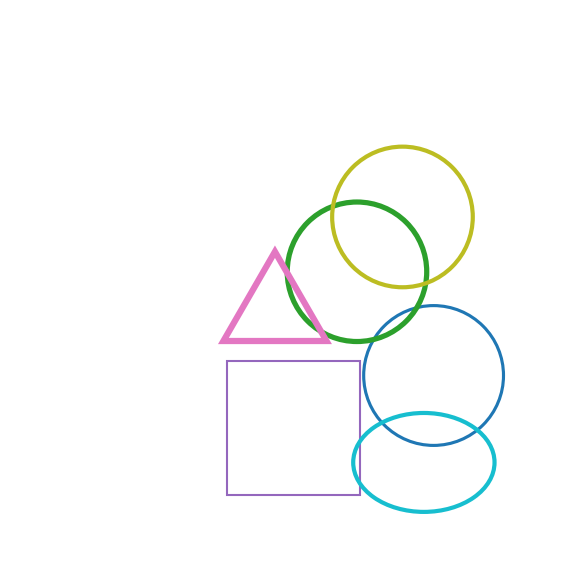[{"shape": "circle", "thickness": 1.5, "radius": 0.61, "center": [0.751, 0.349]}, {"shape": "circle", "thickness": 2.5, "radius": 0.6, "center": [0.618, 0.529]}, {"shape": "square", "thickness": 1, "radius": 0.58, "center": [0.508, 0.258]}, {"shape": "triangle", "thickness": 3, "radius": 0.52, "center": [0.476, 0.46]}, {"shape": "circle", "thickness": 2, "radius": 0.61, "center": [0.697, 0.623]}, {"shape": "oval", "thickness": 2, "radius": 0.61, "center": [0.734, 0.198]}]